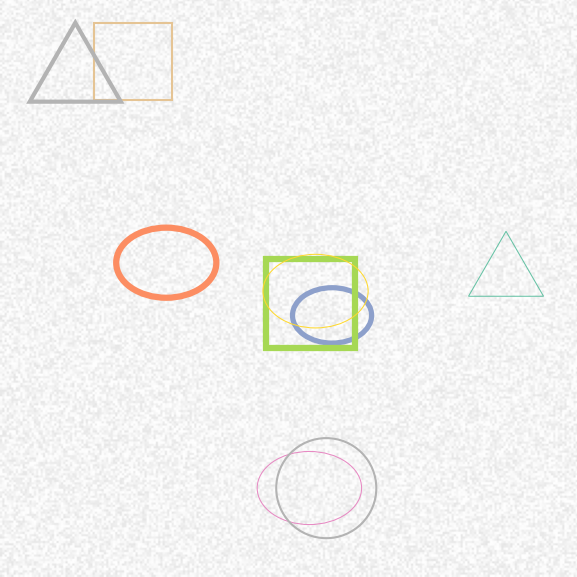[{"shape": "triangle", "thickness": 0.5, "radius": 0.37, "center": [0.876, 0.524]}, {"shape": "oval", "thickness": 3, "radius": 0.43, "center": [0.288, 0.544]}, {"shape": "oval", "thickness": 2.5, "radius": 0.34, "center": [0.575, 0.453]}, {"shape": "oval", "thickness": 0.5, "radius": 0.45, "center": [0.536, 0.154]}, {"shape": "square", "thickness": 3, "radius": 0.39, "center": [0.537, 0.474]}, {"shape": "oval", "thickness": 0.5, "radius": 0.46, "center": [0.546, 0.495]}, {"shape": "square", "thickness": 1, "radius": 0.34, "center": [0.23, 0.893]}, {"shape": "circle", "thickness": 1, "radius": 0.43, "center": [0.565, 0.154]}, {"shape": "triangle", "thickness": 2, "radius": 0.46, "center": [0.13, 0.869]}]